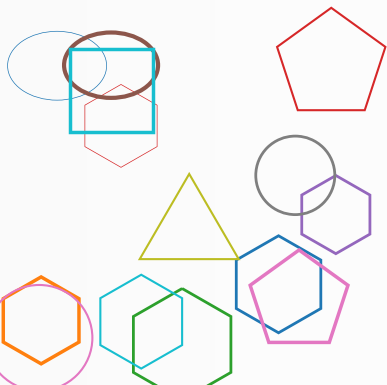[{"shape": "hexagon", "thickness": 2, "radius": 0.63, "center": [0.719, 0.262]}, {"shape": "oval", "thickness": 0.5, "radius": 0.64, "center": [0.147, 0.829]}, {"shape": "hexagon", "thickness": 2.5, "radius": 0.56, "center": [0.106, 0.168]}, {"shape": "hexagon", "thickness": 2, "radius": 0.73, "center": [0.47, 0.105]}, {"shape": "hexagon", "thickness": 0.5, "radius": 0.54, "center": [0.312, 0.673]}, {"shape": "pentagon", "thickness": 1.5, "radius": 0.74, "center": [0.855, 0.833]}, {"shape": "hexagon", "thickness": 2, "radius": 0.51, "center": [0.867, 0.443]}, {"shape": "oval", "thickness": 3, "radius": 0.61, "center": [0.287, 0.831]}, {"shape": "pentagon", "thickness": 2.5, "radius": 0.66, "center": [0.772, 0.218]}, {"shape": "circle", "thickness": 1.5, "radius": 0.69, "center": [0.101, 0.123]}, {"shape": "circle", "thickness": 2, "radius": 0.51, "center": [0.762, 0.545]}, {"shape": "triangle", "thickness": 1.5, "radius": 0.74, "center": [0.488, 0.401]}, {"shape": "hexagon", "thickness": 1.5, "radius": 0.61, "center": [0.364, 0.165]}, {"shape": "square", "thickness": 2.5, "radius": 0.54, "center": [0.288, 0.766]}]